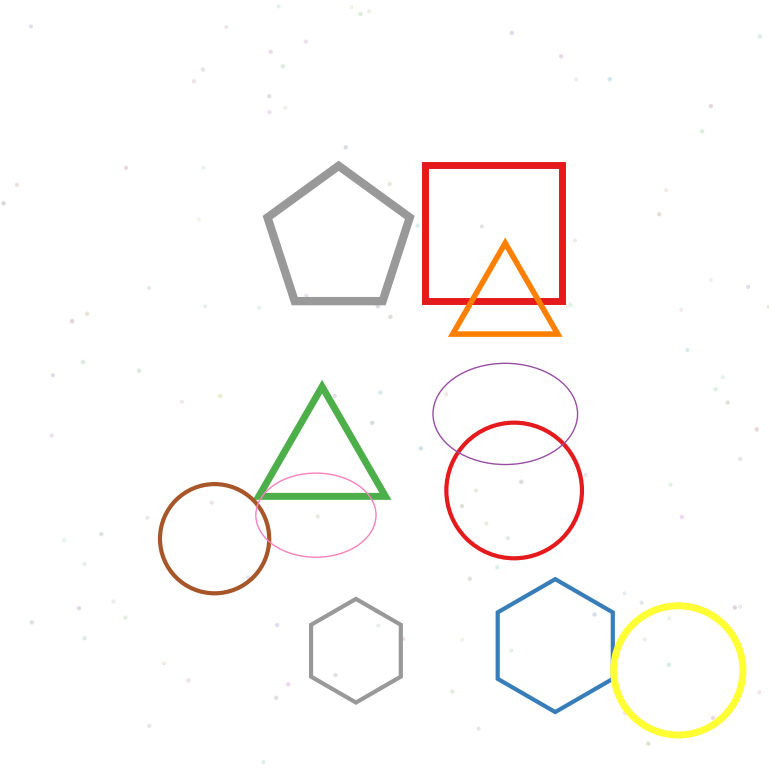[{"shape": "circle", "thickness": 1.5, "radius": 0.44, "center": [0.668, 0.363]}, {"shape": "square", "thickness": 2.5, "radius": 0.44, "center": [0.641, 0.698]}, {"shape": "hexagon", "thickness": 1.5, "radius": 0.43, "center": [0.721, 0.162]}, {"shape": "triangle", "thickness": 2.5, "radius": 0.47, "center": [0.418, 0.403]}, {"shape": "oval", "thickness": 0.5, "radius": 0.47, "center": [0.656, 0.462]}, {"shape": "triangle", "thickness": 2, "radius": 0.39, "center": [0.656, 0.606]}, {"shape": "circle", "thickness": 2.5, "radius": 0.42, "center": [0.881, 0.129]}, {"shape": "circle", "thickness": 1.5, "radius": 0.35, "center": [0.279, 0.3]}, {"shape": "oval", "thickness": 0.5, "radius": 0.39, "center": [0.41, 0.331]}, {"shape": "pentagon", "thickness": 3, "radius": 0.49, "center": [0.44, 0.688]}, {"shape": "hexagon", "thickness": 1.5, "radius": 0.34, "center": [0.462, 0.155]}]